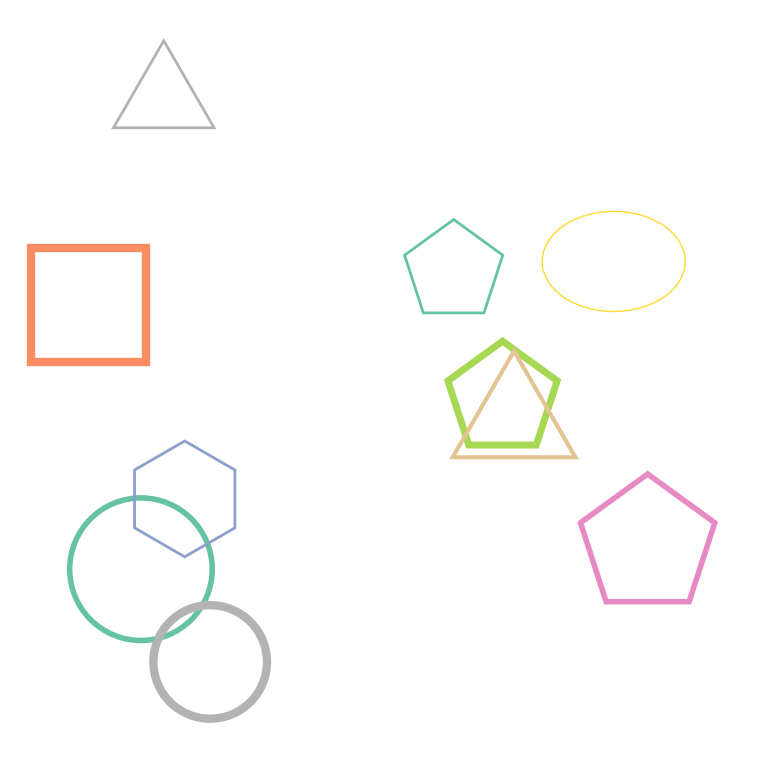[{"shape": "pentagon", "thickness": 1, "radius": 0.34, "center": [0.589, 0.648]}, {"shape": "circle", "thickness": 2, "radius": 0.46, "center": [0.183, 0.261]}, {"shape": "square", "thickness": 3, "radius": 0.37, "center": [0.115, 0.604]}, {"shape": "hexagon", "thickness": 1, "radius": 0.38, "center": [0.24, 0.352]}, {"shape": "pentagon", "thickness": 2, "radius": 0.46, "center": [0.841, 0.293]}, {"shape": "pentagon", "thickness": 2.5, "radius": 0.37, "center": [0.653, 0.482]}, {"shape": "oval", "thickness": 0.5, "radius": 0.46, "center": [0.797, 0.66]}, {"shape": "triangle", "thickness": 1.5, "radius": 0.46, "center": [0.668, 0.452]}, {"shape": "triangle", "thickness": 1, "radius": 0.38, "center": [0.213, 0.872]}, {"shape": "circle", "thickness": 3, "radius": 0.37, "center": [0.273, 0.14]}]